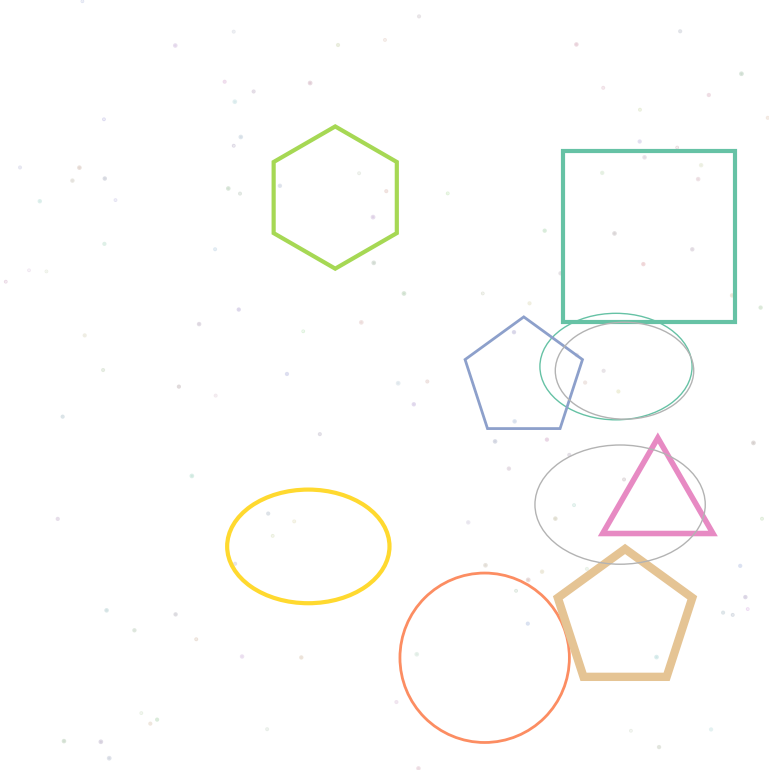[{"shape": "oval", "thickness": 0.5, "radius": 0.49, "center": [0.8, 0.524]}, {"shape": "square", "thickness": 1.5, "radius": 0.56, "center": [0.843, 0.693]}, {"shape": "circle", "thickness": 1, "radius": 0.55, "center": [0.629, 0.146]}, {"shape": "pentagon", "thickness": 1, "radius": 0.4, "center": [0.68, 0.508]}, {"shape": "triangle", "thickness": 2, "radius": 0.41, "center": [0.854, 0.349]}, {"shape": "hexagon", "thickness": 1.5, "radius": 0.46, "center": [0.435, 0.743]}, {"shape": "oval", "thickness": 1.5, "radius": 0.53, "center": [0.4, 0.29]}, {"shape": "pentagon", "thickness": 3, "radius": 0.46, "center": [0.812, 0.195]}, {"shape": "oval", "thickness": 0.5, "radius": 0.55, "center": [0.805, 0.345]}, {"shape": "oval", "thickness": 0.5, "radius": 0.45, "center": [0.811, 0.519]}]